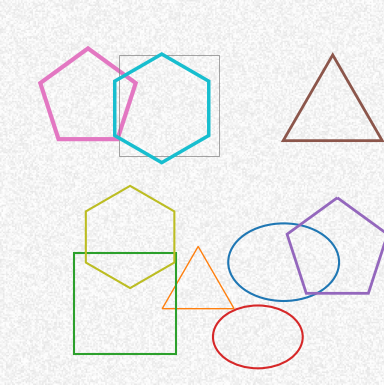[{"shape": "oval", "thickness": 1.5, "radius": 0.72, "center": [0.737, 0.319]}, {"shape": "triangle", "thickness": 1, "radius": 0.54, "center": [0.515, 0.252]}, {"shape": "square", "thickness": 1.5, "radius": 0.66, "center": [0.325, 0.212]}, {"shape": "oval", "thickness": 1.5, "radius": 0.58, "center": [0.67, 0.125]}, {"shape": "pentagon", "thickness": 2, "radius": 0.69, "center": [0.876, 0.349]}, {"shape": "triangle", "thickness": 2, "radius": 0.74, "center": [0.864, 0.709]}, {"shape": "pentagon", "thickness": 3, "radius": 0.65, "center": [0.229, 0.744]}, {"shape": "square", "thickness": 0.5, "radius": 0.65, "center": [0.439, 0.726]}, {"shape": "hexagon", "thickness": 1.5, "radius": 0.66, "center": [0.338, 0.385]}, {"shape": "hexagon", "thickness": 2.5, "radius": 0.71, "center": [0.42, 0.719]}]